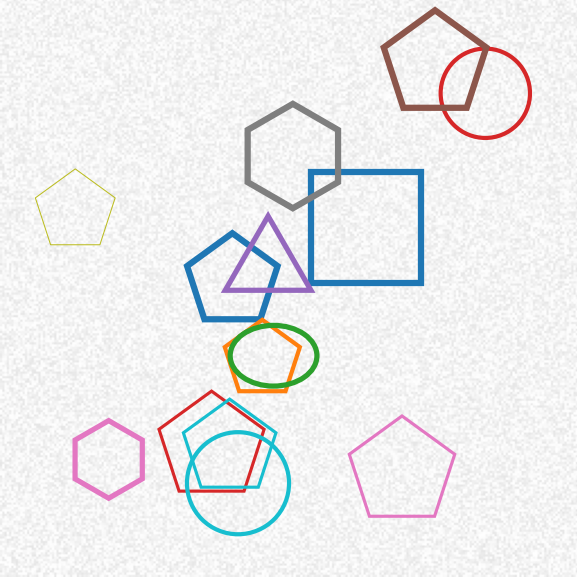[{"shape": "pentagon", "thickness": 3, "radius": 0.41, "center": [0.402, 0.513]}, {"shape": "square", "thickness": 3, "radius": 0.48, "center": [0.634, 0.605]}, {"shape": "pentagon", "thickness": 2, "radius": 0.34, "center": [0.454, 0.377]}, {"shape": "oval", "thickness": 2.5, "radius": 0.38, "center": [0.474, 0.383]}, {"shape": "circle", "thickness": 2, "radius": 0.39, "center": [0.84, 0.838]}, {"shape": "pentagon", "thickness": 1.5, "radius": 0.48, "center": [0.366, 0.226]}, {"shape": "triangle", "thickness": 2.5, "radius": 0.43, "center": [0.464, 0.539]}, {"shape": "pentagon", "thickness": 3, "radius": 0.47, "center": [0.753, 0.888]}, {"shape": "pentagon", "thickness": 1.5, "radius": 0.48, "center": [0.696, 0.183]}, {"shape": "hexagon", "thickness": 2.5, "radius": 0.34, "center": [0.188, 0.204]}, {"shape": "hexagon", "thickness": 3, "radius": 0.45, "center": [0.507, 0.729]}, {"shape": "pentagon", "thickness": 0.5, "radius": 0.36, "center": [0.13, 0.634]}, {"shape": "pentagon", "thickness": 1.5, "radius": 0.42, "center": [0.398, 0.224]}, {"shape": "circle", "thickness": 2, "radius": 0.44, "center": [0.412, 0.162]}]